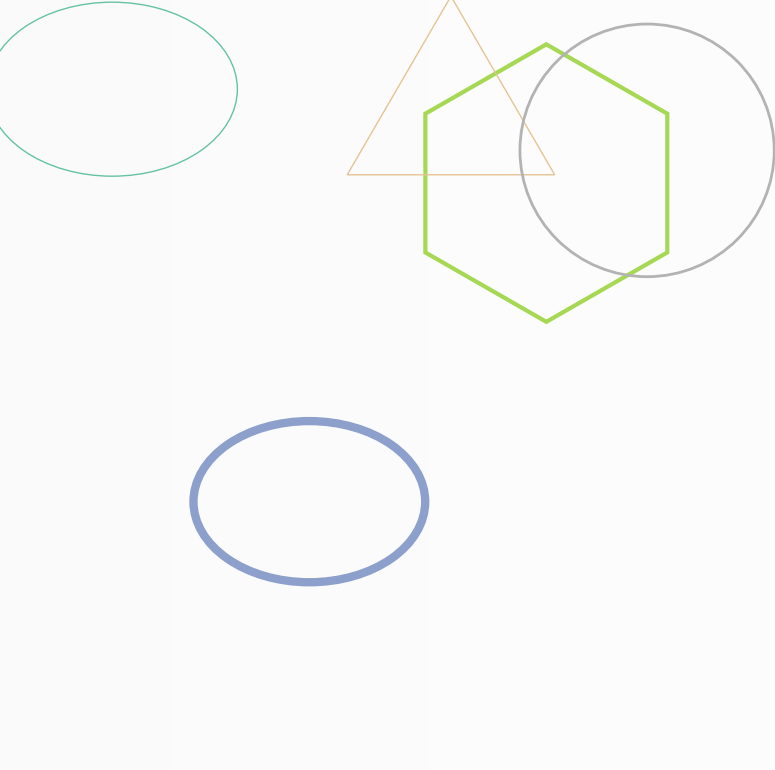[{"shape": "oval", "thickness": 0.5, "radius": 0.81, "center": [0.145, 0.884]}, {"shape": "oval", "thickness": 3, "radius": 0.75, "center": [0.399, 0.348]}, {"shape": "hexagon", "thickness": 1.5, "radius": 0.9, "center": [0.705, 0.762]}, {"shape": "triangle", "thickness": 0.5, "radius": 0.77, "center": [0.582, 0.85]}, {"shape": "circle", "thickness": 1, "radius": 0.82, "center": [0.835, 0.805]}]